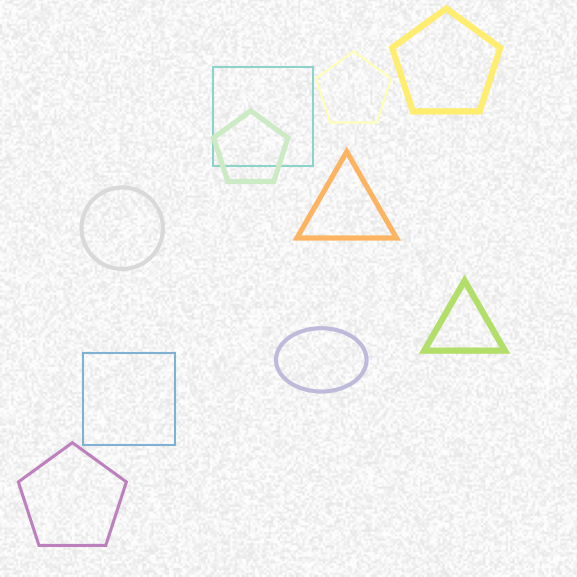[{"shape": "square", "thickness": 1, "radius": 0.43, "center": [0.455, 0.797]}, {"shape": "pentagon", "thickness": 1, "radius": 0.34, "center": [0.612, 0.842]}, {"shape": "oval", "thickness": 2, "radius": 0.39, "center": [0.556, 0.376]}, {"shape": "square", "thickness": 1, "radius": 0.4, "center": [0.223, 0.308]}, {"shape": "triangle", "thickness": 2.5, "radius": 0.5, "center": [0.6, 0.637]}, {"shape": "triangle", "thickness": 3, "radius": 0.4, "center": [0.804, 0.432]}, {"shape": "circle", "thickness": 2, "radius": 0.35, "center": [0.212, 0.604]}, {"shape": "pentagon", "thickness": 1.5, "radius": 0.49, "center": [0.125, 0.134]}, {"shape": "pentagon", "thickness": 2.5, "radius": 0.34, "center": [0.434, 0.74]}, {"shape": "pentagon", "thickness": 3, "radius": 0.49, "center": [0.773, 0.886]}]